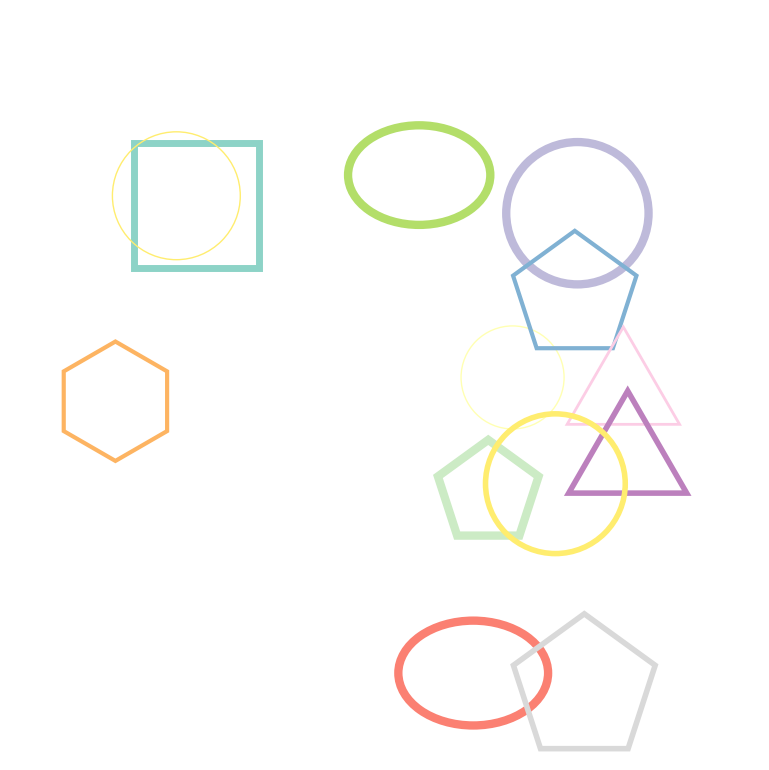[{"shape": "square", "thickness": 2.5, "radius": 0.41, "center": [0.255, 0.733]}, {"shape": "circle", "thickness": 0.5, "radius": 0.33, "center": [0.666, 0.51]}, {"shape": "circle", "thickness": 3, "radius": 0.46, "center": [0.75, 0.723]}, {"shape": "oval", "thickness": 3, "radius": 0.49, "center": [0.615, 0.126]}, {"shape": "pentagon", "thickness": 1.5, "radius": 0.42, "center": [0.746, 0.616]}, {"shape": "hexagon", "thickness": 1.5, "radius": 0.39, "center": [0.15, 0.479]}, {"shape": "oval", "thickness": 3, "radius": 0.46, "center": [0.544, 0.773]}, {"shape": "triangle", "thickness": 1, "radius": 0.42, "center": [0.81, 0.491]}, {"shape": "pentagon", "thickness": 2, "radius": 0.48, "center": [0.759, 0.106]}, {"shape": "triangle", "thickness": 2, "radius": 0.44, "center": [0.815, 0.404]}, {"shape": "pentagon", "thickness": 3, "radius": 0.34, "center": [0.634, 0.36]}, {"shape": "circle", "thickness": 2, "radius": 0.45, "center": [0.721, 0.372]}, {"shape": "circle", "thickness": 0.5, "radius": 0.42, "center": [0.229, 0.746]}]